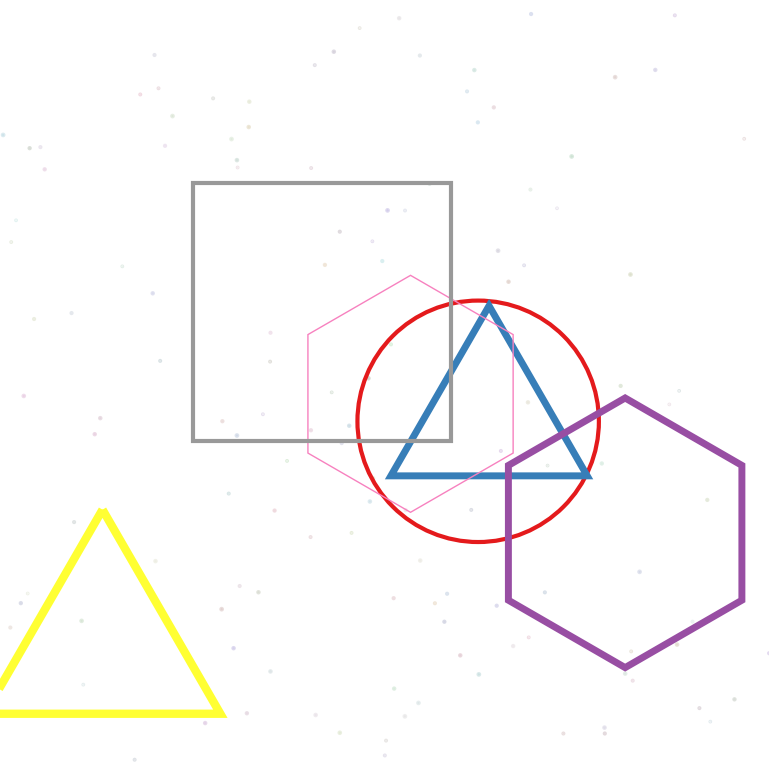[{"shape": "circle", "thickness": 1.5, "radius": 0.78, "center": [0.621, 0.453]}, {"shape": "triangle", "thickness": 2.5, "radius": 0.74, "center": [0.635, 0.456]}, {"shape": "hexagon", "thickness": 2.5, "radius": 0.88, "center": [0.812, 0.308]}, {"shape": "triangle", "thickness": 3, "radius": 0.88, "center": [0.133, 0.161]}, {"shape": "hexagon", "thickness": 0.5, "radius": 0.77, "center": [0.533, 0.489]}, {"shape": "square", "thickness": 1.5, "radius": 0.84, "center": [0.418, 0.595]}]